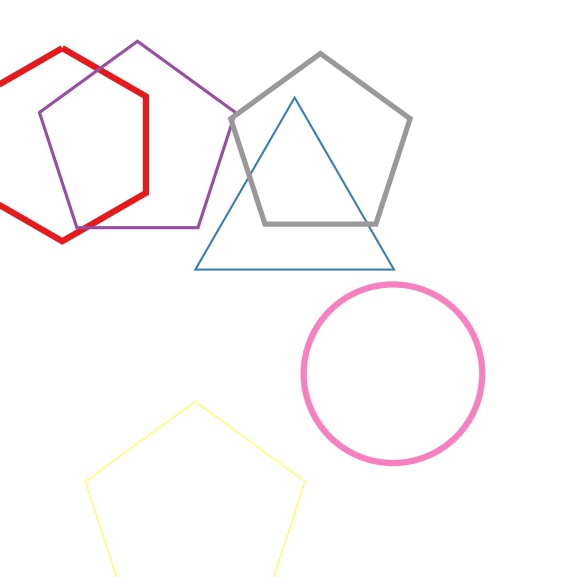[{"shape": "hexagon", "thickness": 3, "radius": 0.84, "center": [0.108, 0.749]}, {"shape": "triangle", "thickness": 1, "radius": 0.99, "center": [0.51, 0.632]}, {"shape": "pentagon", "thickness": 1.5, "radius": 0.89, "center": [0.238, 0.749]}, {"shape": "pentagon", "thickness": 0.5, "radius": 1.0, "center": [0.338, 0.104]}, {"shape": "circle", "thickness": 3, "radius": 0.77, "center": [0.68, 0.352]}, {"shape": "pentagon", "thickness": 2.5, "radius": 0.82, "center": [0.555, 0.743]}]